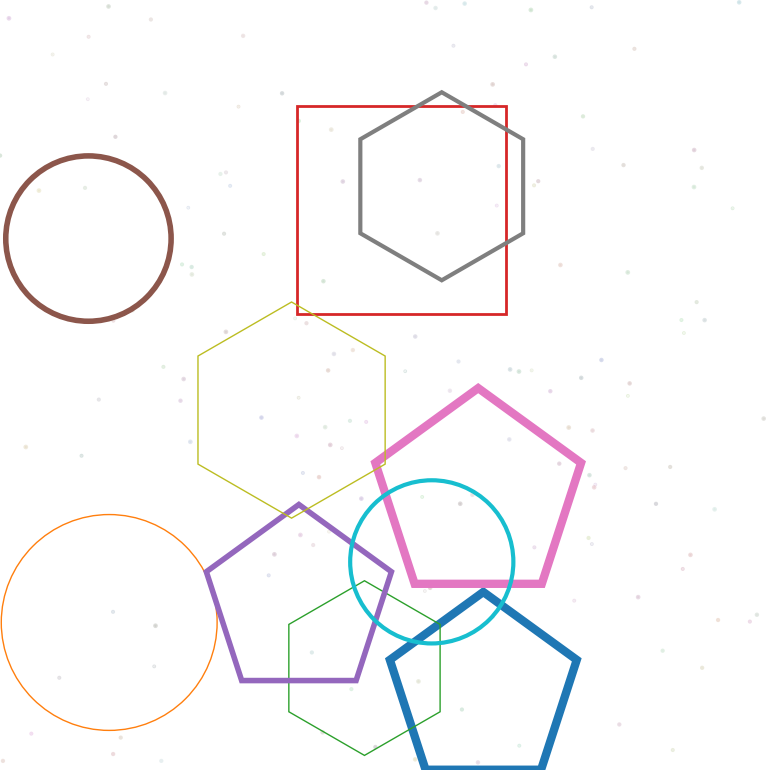[{"shape": "pentagon", "thickness": 3, "radius": 0.64, "center": [0.628, 0.104]}, {"shape": "circle", "thickness": 0.5, "radius": 0.7, "center": [0.142, 0.192]}, {"shape": "hexagon", "thickness": 0.5, "radius": 0.57, "center": [0.473, 0.132]}, {"shape": "square", "thickness": 1, "radius": 0.68, "center": [0.521, 0.727]}, {"shape": "pentagon", "thickness": 2, "radius": 0.63, "center": [0.388, 0.218]}, {"shape": "circle", "thickness": 2, "radius": 0.54, "center": [0.115, 0.69]}, {"shape": "pentagon", "thickness": 3, "radius": 0.7, "center": [0.621, 0.355]}, {"shape": "hexagon", "thickness": 1.5, "radius": 0.61, "center": [0.574, 0.758]}, {"shape": "hexagon", "thickness": 0.5, "radius": 0.7, "center": [0.379, 0.467]}, {"shape": "circle", "thickness": 1.5, "radius": 0.53, "center": [0.561, 0.27]}]